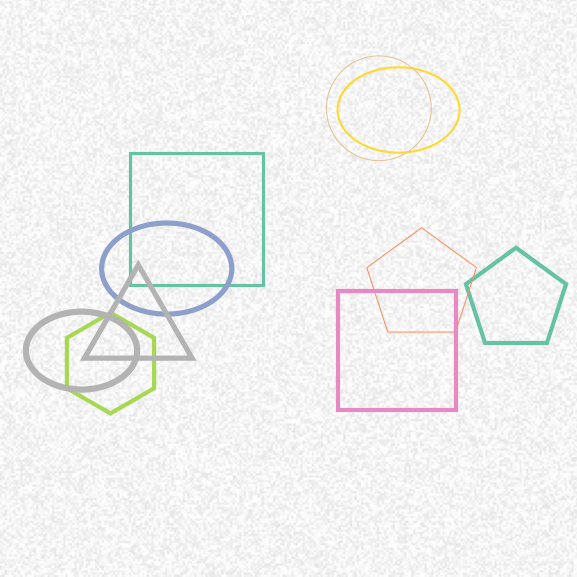[{"shape": "pentagon", "thickness": 2, "radius": 0.46, "center": [0.893, 0.479]}, {"shape": "square", "thickness": 1.5, "radius": 0.58, "center": [0.34, 0.62]}, {"shape": "pentagon", "thickness": 0.5, "radius": 0.5, "center": [0.73, 0.505]}, {"shape": "oval", "thickness": 2.5, "radius": 0.56, "center": [0.289, 0.534]}, {"shape": "square", "thickness": 2, "radius": 0.51, "center": [0.688, 0.393]}, {"shape": "hexagon", "thickness": 2, "radius": 0.44, "center": [0.191, 0.37]}, {"shape": "oval", "thickness": 1, "radius": 0.53, "center": [0.69, 0.809]}, {"shape": "circle", "thickness": 0.5, "radius": 0.45, "center": [0.656, 0.812]}, {"shape": "triangle", "thickness": 2.5, "radius": 0.54, "center": [0.239, 0.433]}, {"shape": "oval", "thickness": 3, "radius": 0.48, "center": [0.141, 0.392]}]